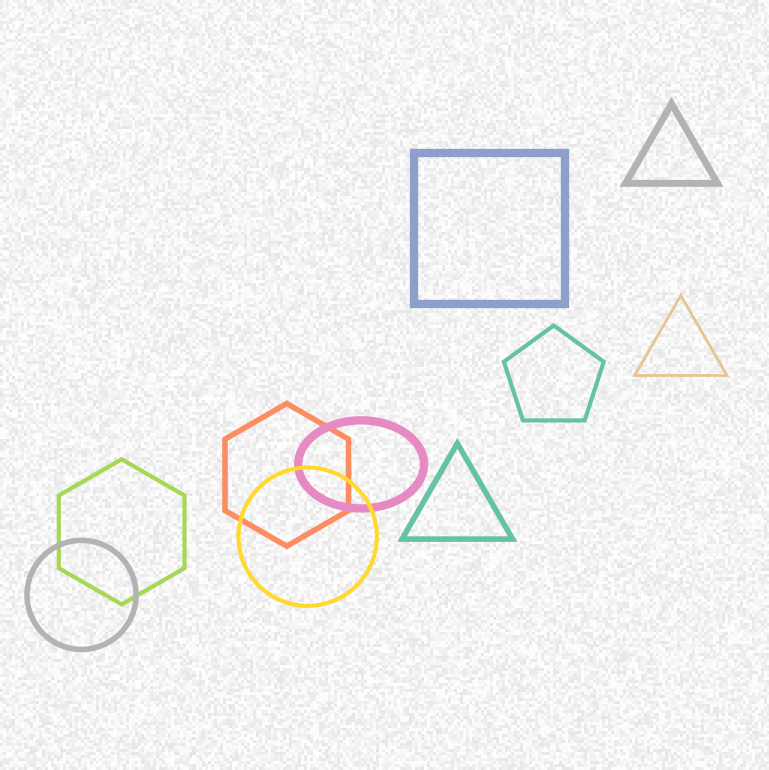[{"shape": "triangle", "thickness": 2, "radius": 0.41, "center": [0.594, 0.341]}, {"shape": "pentagon", "thickness": 1.5, "radius": 0.34, "center": [0.719, 0.509]}, {"shape": "hexagon", "thickness": 2, "radius": 0.46, "center": [0.372, 0.383]}, {"shape": "square", "thickness": 3, "radius": 0.49, "center": [0.635, 0.704]}, {"shape": "oval", "thickness": 3, "radius": 0.41, "center": [0.469, 0.397]}, {"shape": "hexagon", "thickness": 1.5, "radius": 0.47, "center": [0.158, 0.309]}, {"shape": "circle", "thickness": 1.5, "radius": 0.45, "center": [0.4, 0.303]}, {"shape": "triangle", "thickness": 1, "radius": 0.35, "center": [0.884, 0.547]}, {"shape": "circle", "thickness": 2, "radius": 0.35, "center": [0.106, 0.227]}, {"shape": "triangle", "thickness": 2.5, "radius": 0.34, "center": [0.872, 0.796]}]